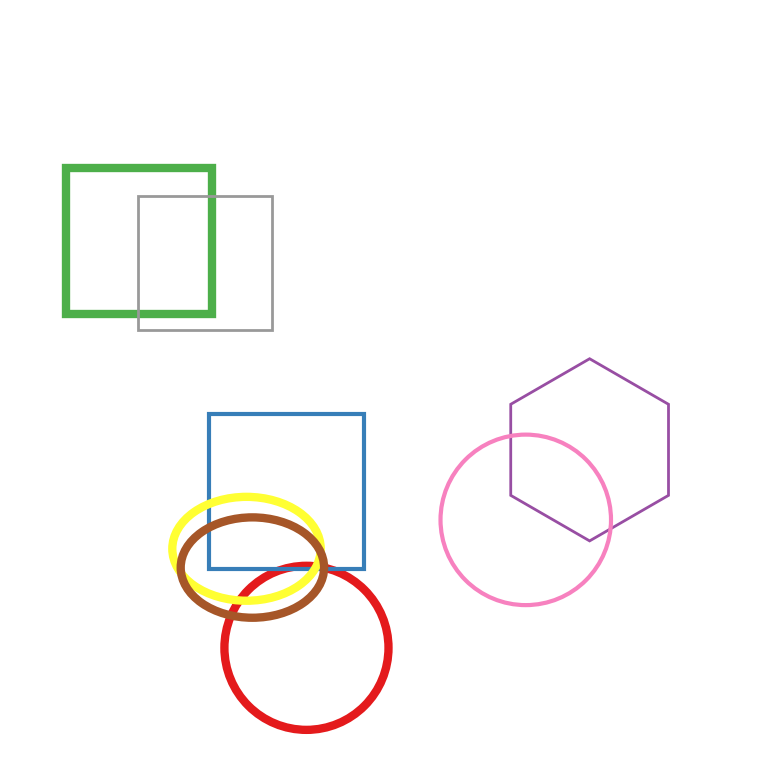[{"shape": "circle", "thickness": 3, "radius": 0.53, "center": [0.398, 0.159]}, {"shape": "square", "thickness": 1.5, "radius": 0.5, "center": [0.372, 0.362]}, {"shape": "square", "thickness": 3, "radius": 0.47, "center": [0.18, 0.687]}, {"shape": "hexagon", "thickness": 1, "radius": 0.59, "center": [0.766, 0.416]}, {"shape": "oval", "thickness": 3, "radius": 0.48, "center": [0.32, 0.287]}, {"shape": "oval", "thickness": 3, "radius": 0.47, "center": [0.328, 0.263]}, {"shape": "circle", "thickness": 1.5, "radius": 0.55, "center": [0.683, 0.325]}, {"shape": "square", "thickness": 1, "radius": 0.43, "center": [0.266, 0.658]}]